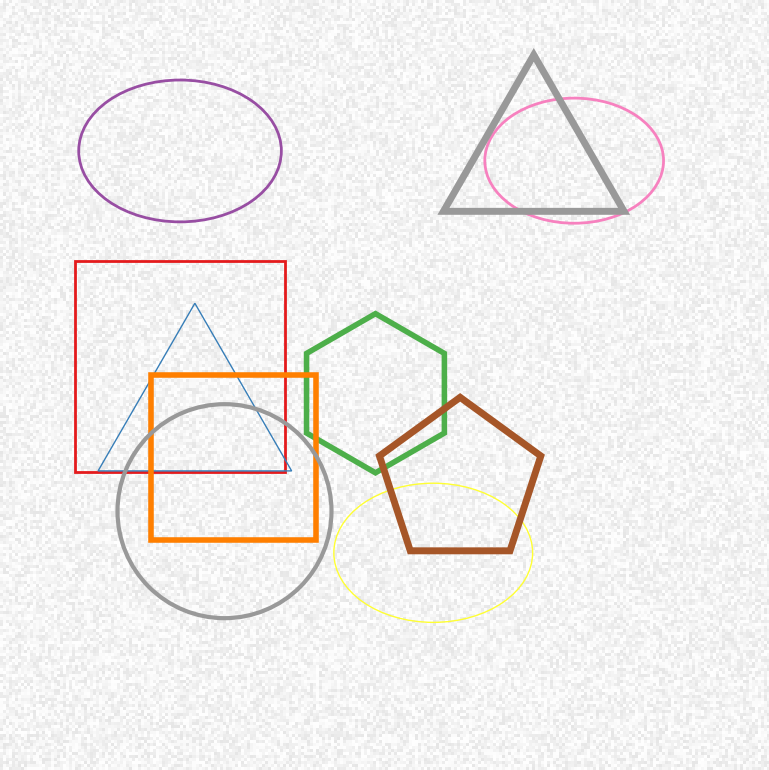[{"shape": "square", "thickness": 1, "radius": 0.68, "center": [0.234, 0.524]}, {"shape": "triangle", "thickness": 0.5, "radius": 0.73, "center": [0.253, 0.461]}, {"shape": "hexagon", "thickness": 2, "radius": 0.52, "center": [0.488, 0.489]}, {"shape": "oval", "thickness": 1, "radius": 0.66, "center": [0.234, 0.804]}, {"shape": "square", "thickness": 2, "radius": 0.54, "center": [0.304, 0.406]}, {"shape": "oval", "thickness": 0.5, "radius": 0.65, "center": [0.563, 0.282]}, {"shape": "pentagon", "thickness": 2.5, "radius": 0.55, "center": [0.598, 0.374]}, {"shape": "oval", "thickness": 1, "radius": 0.58, "center": [0.746, 0.791]}, {"shape": "circle", "thickness": 1.5, "radius": 0.69, "center": [0.292, 0.336]}, {"shape": "triangle", "thickness": 2.5, "radius": 0.68, "center": [0.693, 0.793]}]